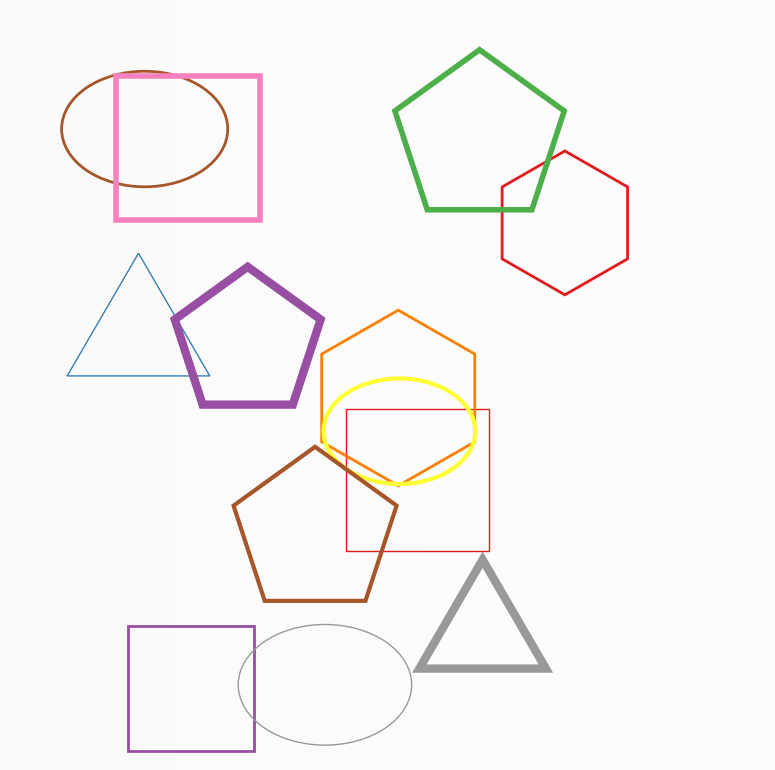[{"shape": "square", "thickness": 0.5, "radius": 0.46, "center": [0.539, 0.376]}, {"shape": "hexagon", "thickness": 1, "radius": 0.47, "center": [0.729, 0.711]}, {"shape": "triangle", "thickness": 0.5, "radius": 0.53, "center": [0.179, 0.565]}, {"shape": "pentagon", "thickness": 2, "radius": 0.57, "center": [0.619, 0.82]}, {"shape": "pentagon", "thickness": 3, "radius": 0.49, "center": [0.32, 0.555]}, {"shape": "square", "thickness": 1, "radius": 0.41, "center": [0.246, 0.106]}, {"shape": "hexagon", "thickness": 1, "radius": 0.57, "center": [0.514, 0.483]}, {"shape": "oval", "thickness": 1.5, "radius": 0.49, "center": [0.515, 0.44]}, {"shape": "pentagon", "thickness": 1.5, "radius": 0.55, "center": [0.407, 0.309]}, {"shape": "oval", "thickness": 1, "radius": 0.54, "center": [0.187, 0.832]}, {"shape": "square", "thickness": 2, "radius": 0.47, "center": [0.243, 0.808]}, {"shape": "oval", "thickness": 0.5, "radius": 0.56, "center": [0.419, 0.111]}, {"shape": "triangle", "thickness": 3, "radius": 0.47, "center": [0.623, 0.179]}]